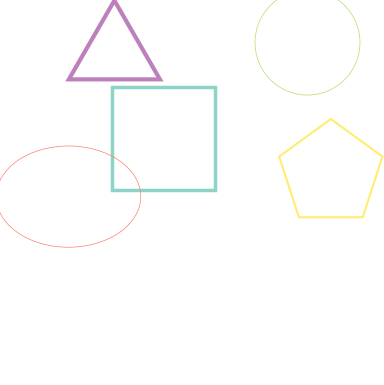[{"shape": "square", "thickness": 2.5, "radius": 0.67, "center": [0.424, 0.64]}, {"shape": "oval", "thickness": 0.5, "radius": 0.94, "center": [0.178, 0.489]}, {"shape": "circle", "thickness": 0.5, "radius": 0.68, "center": [0.799, 0.889]}, {"shape": "triangle", "thickness": 3, "radius": 0.68, "center": [0.297, 0.862]}, {"shape": "pentagon", "thickness": 1.5, "radius": 0.71, "center": [0.859, 0.55]}]